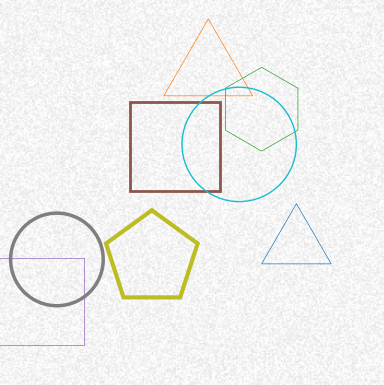[{"shape": "triangle", "thickness": 0.5, "radius": 0.52, "center": [0.77, 0.367]}, {"shape": "triangle", "thickness": 0.5, "radius": 0.67, "center": [0.541, 0.818]}, {"shape": "hexagon", "thickness": 0.5, "radius": 0.54, "center": [0.68, 0.716]}, {"shape": "square", "thickness": 0.5, "radius": 0.57, "center": [0.104, 0.216]}, {"shape": "square", "thickness": 2, "radius": 0.58, "center": [0.455, 0.619]}, {"shape": "circle", "thickness": 2.5, "radius": 0.6, "center": [0.148, 0.326]}, {"shape": "pentagon", "thickness": 3, "radius": 0.63, "center": [0.394, 0.329]}, {"shape": "circle", "thickness": 1, "radius": 0.74, "center": [0.621, 0.625]}]